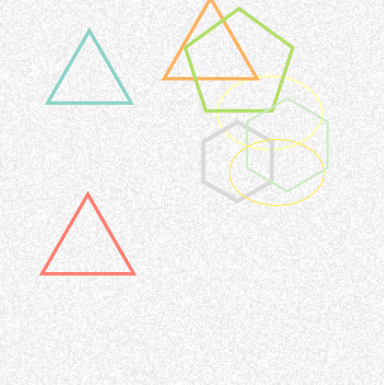[{"shape": "triangle", "thickness": 2.5, "radius": 0.63, "center": [0.232, 0.795]}, {"shape": "oval", "thickness": 1.5, "radius": 0.68, "center": [0.7, 0.707]}, {"shape": "triangle", "thickness": 2.5, "radius": 0.69, "center": [0.228, 0.358]}, {"shape": "triangle", "thickness": 2.5, "radius": 0.7, "center": [0.547, 0.865]}, {"shape": "pentagon", "thickness": 2.5, "radius": 0.73, "center": [0.621, 0.831]}, {"shape": "hexagon", "thickness": 3, "radius": 0.51, "center": [0.617, 0.58]}, {"shape": "hexagon", "thickness": 1.5, "radius": 0.6, "center": [0.746, 0.624]}, {"shape": "oval", "thickness": 1, "radius": 0.61, "center": [0.719, 0.552]}]